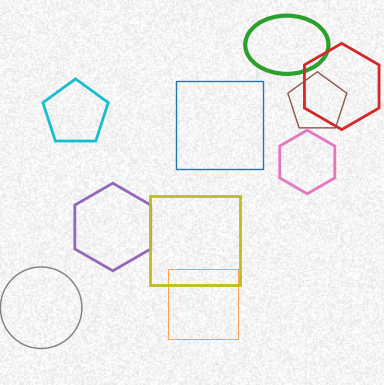[{"shape": "square", "thickness": 1, "radius": 0.57, "center": [0.57, 0.676]}, {"shape": "square", "thickness": 0.5, "radius": 0.45, "center": [0.527, 0.21]}, {"shape": "oval", "thickness": 3, "radius": 0.54, "center": [0.745, 0.884]}, {"shape": "hexagon", "thickness": 2, "radius": 0.56, "center": [0.888, 0.775]}, {"shape": "hexagon", "thickness": 2, "radius": 0.57, "center": [0.293, 0.41]}, {"shape": "pentagon", "thickness": 1, "radius": 0.4, "center": [0.824, 0.733]}, {"shape": "hexagon", "thickness": 2, "radius": 0.41, "center": [0.798, 0.579]}, {"shape": "circle", "thickness": 1, "radius": 0.53, "center": [0.107, 0.201]}, {"shape": "square", "thickness": 2, "radius": 0.58, "center": [0.507, 0.375]}, {"shape": "pentagon", "thickness": 2, "radius": 0.45, "center": [0.196, 0.706]}]